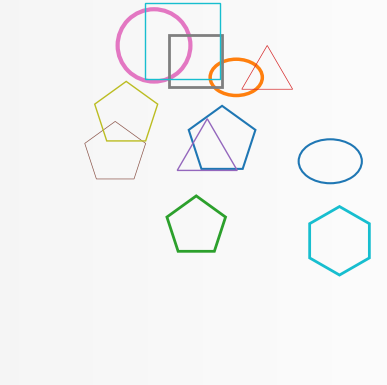[{"shape": "pentagon", "thickness": 1.5, "radius": 0.45, "center": [0.573, 0.635]}, {"shape": "oval", "thickness": 1.5, "radius": 0.41, "center": [0.852, 0.581]}, {"shape": "oval", "thickness": 2.5, "radius": 0.34, "center": [0.61, 0.799]}, {"shape": "pentagon", "thickness": 2, "radius": 0.4, "center": [0.506, 0.412]}, {"shape": "triangle", "thickness": 0.5, "radius": 0.38, "center": [0.69, 0.806]}, {"shape": "triangle", "thickness": 1, "radius": 0.45, "center": [0.535, 0.602]}, {"shape": "pentagon", "thickness": 0.5, "radius": 0.41, "center": [0.297, 0.602]}, {"shape": "circle", "thickness": 3, "radius": 0.47, "center": [0.397, 0.882]}, {"shape": "square", "thickness": 2, "radius": 0.34, "center": [0.505, 0.841]}, {"shape": "pentagon", "thickness": 1, "radius": 0.43, "center": [0.326, 0.703]}, {"shape": "square", "thickness": 1, "radius": 0.49, "center": [0.471, 0.894]}, {"shape": "hexagon", "thickness": 2, "radius": 0.44, "center": [0.876, 0.375]}]